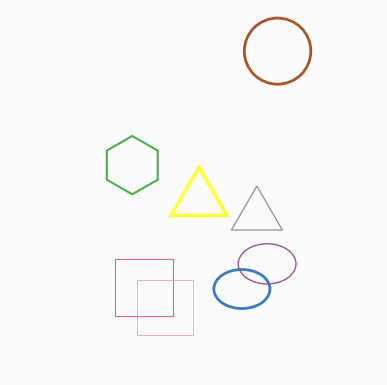[{"shape": "square", "thickness": 0.5, "radius": 0.37, "center": [0.372, 0.253]}, {"shape": "oval", "thickness": 2, "radius": 0.36, "center": [0.624, 0.249]}, {"shape": "hexagon", "thickness": 1.5, "radius": 0.38, "center": [0.341, 0.571]}, {"shape": "oval", "thickness": 1, "radius": 0.37, "center": [0.689, 0.315]}, {"shape": "triangle", "thickness": 2.5, "radius": 0.42, "center": [0.513, 0.482]}, {"shape": "circle", "thickness": 2, "radius": 0.43, "center": [0.716, 0.867]}, {"shape": "square", "thickness": 0.5, "radius": 0.36, "center": [0.426, 0.201]}, {"shape": "triangle", "thickness": 1, "radius": 0.38, "center": [0.663, 0.441]}]